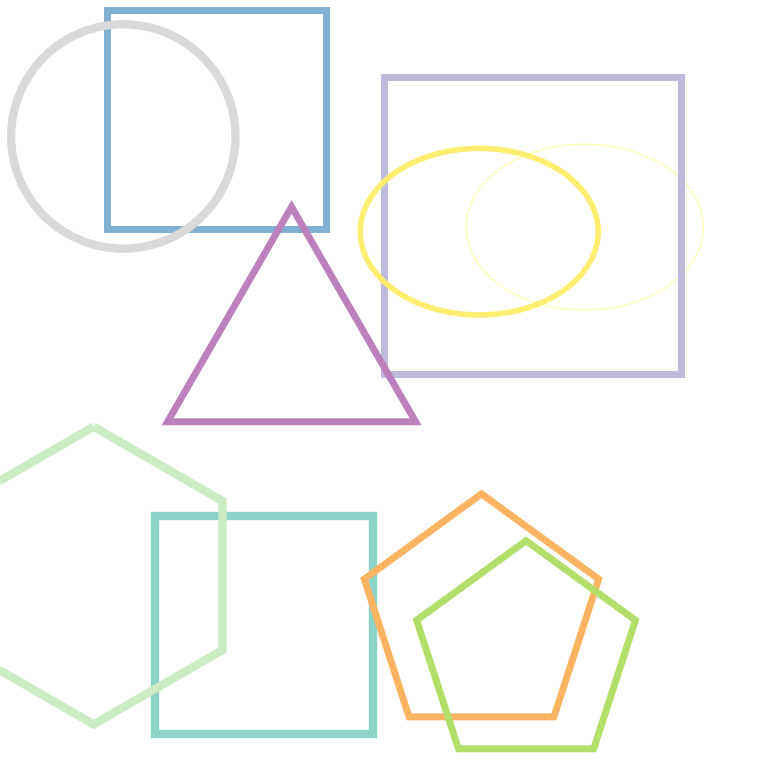[{"shape": "square", "thickness": 3, "radius": 0.71, "center": [0.343, 0.188]}, {"shape": "oval", "thickness": 0.5, "radius": 0.77, "center": [0.759, 0.705]}, {"shape": "square", "thickness": 2.5, "radius": 0.96, "center": [0.691, 0.707]}, {"shape": "square", "thickness": 2.5, "radius": 0.71, "center": [0.281, 0.845]}, {"shape": "pentagon", "thickness": 2.5, "radius": 0.8, "center": [0.625, 0.198]}, {"shape": "pentagon", "thickness": 2.5, "radius": 0.75, "center": [0.683, 0.148]}, {"shape": "circle", "thickness": 3, "radius": 0.73, "center": [0.16, 0.823]}, {"shape": "triangle", "thickness": 2.5, "radius": 0.93, "center": [0.379, 0.545]}, {"shape": "hexagon", "thickness": 3, "radius": 0.97, "center": [0.122, 0.253]}, {"shape": "oval", "thickness": 2, "radius": 0.77, "center": [0.622, 0.699]}]